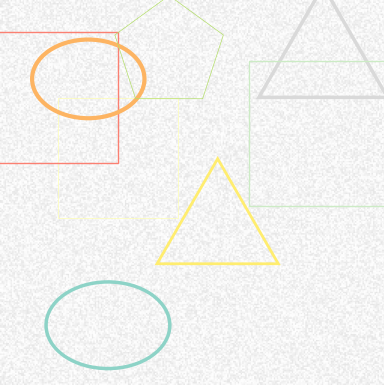[{"shape": "oval", "thickness": 2.5, "radius": 0.8, "center": [0.28, 0.155]}, {"shape": "square", "thickness": 0.5, "radius": 0.78, "center": [0.305, 0.589]}, {"shape": "square", "thickness": 1, "radius": 0.85, "center": [0.137, 0.746]}, {"shape": "oval", "thickness": 3, "radius": 0.73, "center": [0.229, 0.795]}, {"shape": "pentagon", "thickness": 0.5, "radius": 0.74, "center": [0.439, 0.863]}, {"shape": "triangle", "thickness": 2.5, "radius": 0.96, "center": [0.839, 0.844]}, {"shape": "square", "thickness": 1, "radius": 0.94, "center": [0.835, 0.653]}, {"shape": "triangle", "thickness": 2, "radius": 0.91, "center": [0.565, 0.406]}]